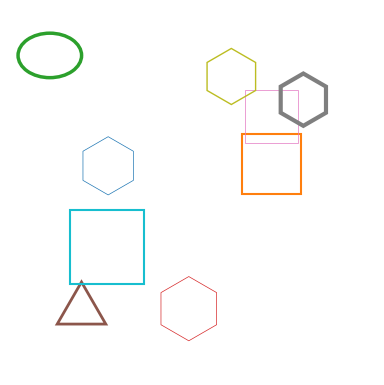[{"shape": "hexagon", "thickness": 0.5, "radius": 0.38, "center": [0.281, 0.569]}, {"shape": "square", "thickness": 1.5, "radius": 0.38, "center": [0.706, 0.574]}, {"shape": "oval", "thickness": 2.5, "radius": 0.41, "center": [0.129, 0.856]}, {"shape": "hexagon", "thickness": 0.5, "radius": 0.42, "center": [0.49, 0.198]}, {"shape": "triangle", "thickness": 2, "radius": 0.36, "center": [0.212, 0.195]}, {"shape": "square", "thickness": 0.5, "radius": 0.35, "center": [0.706, 0.698]}, {"shape": "hexagon", "thickness": 3, "radius": 0.34, "center": [0.788, 0.741]}, {"shape": "hexagon", "thickness": 1, "radius": 0.36, "center": [0.601, 0.801]}, {"shape": "square", "thickness": 1.5, "radius": 0.49, "center": [0.278, 0.358]}]